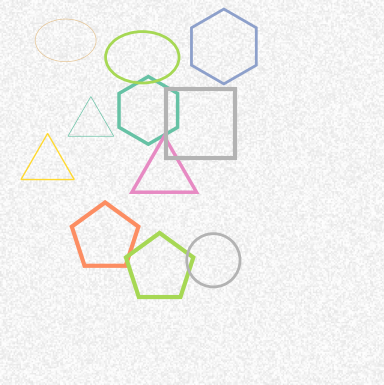[{"shape": "triangle", "thickness": 0.5, "radius": 0.34, "center": [0.236, 0.68]}, {"shape": "hexagon", "thickness": 2.5, "radius": 0.44, "center": [0.385, 0.713]}, {"shape": "pentagon", "thickness": 3, "radius": 0.45, "center": [0.273, 0.383]}, {"shape": "hexagon", "thickness": 2, "radius": 0.49, "center": [0.582, 0.879]}, {"shape": "triangle", "thickness": 2.5, "radius": 0.48, "center": [0.426, 0.549]}, {"shape": "pentagon", "thickness": 3, "radius": 0.46, "center": [0.415, 0.303]}, {"shape": "oval", "thickness": 2, "radius": 0.48, "center": [0.37, 0.851]}, {"shape": "triangle", "thickness": 1, "radius": 0.4, "center": [0.124, 0.574]}, {"shape": "oval", "thickness": 0.5, "radius": 0.4, "center": [0.17, 0.895]}, {"shape": "square", "thickness": 3, "radius": 0.45, "center": [0.52, 0.679]}, {"shape": "circle", "thickness": 2, "radius": 0.35, "center": [0.554, 0.324]}]